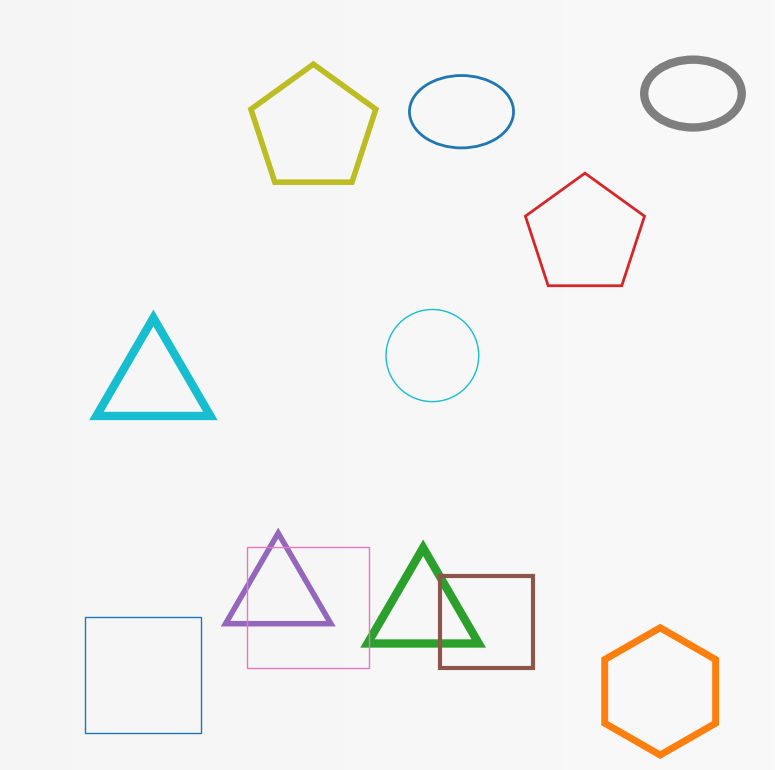[{"shape": "square", "thickness": 0.5, "radius": 0.38, "center": [0.184, 0.123]}, {"shape": "oval", "thickness": 1, "radius": 0.34, "center": [0.595, 0.855]}, {"shape": "hexagon", "thickness": 2.5, "radius": 0.41, "center": [0.852, 0.102]}, {"shape": "triangle", "thickness": 3, "radius": 0.41, "center": [0.546, 0.206]}, {"shape": "pentagon", "thickness": 1, "radius": 0.4, "center": [0.755, 0.694]}, {"shape": "triangle", "thickness": 2, "radius": 0.39, "center": [0.359, 0.229]}, {"shape": "square", "thickness": 1.5, "radius": 0.3, "center": [0.628, 0.192]}, {"shape": "square", "thickness": 0.5, "radius": 0.39, "center": [0.398, 0.211]}, {"shape": "oval", "thickness": 3, "radius": 0.31, "center": [0.894, 0.879]}, {"shape": "pentagon", "thickness": 2, "radius": 0.42, "center": [0.404, 0.832]}, {"shape": "circle", "thickness": 0.5, "radius": 0.3, "center": [0.558, 0.538]}, {"shape": "triangle", "thickness": 3, "radius": 0.42, "center": [0.198, 0.502]}]